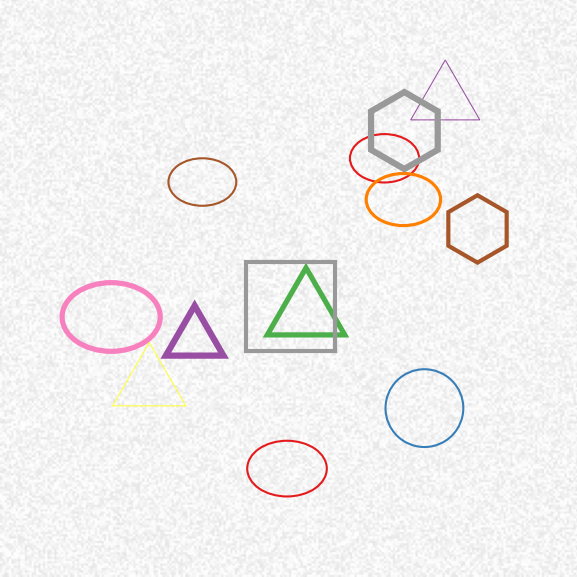[{"shape": "oval", "thickness": 1, "radius": 0.34, "center": [0.497, 0.188]}, {"shape": "oval", "thickness": 1, "radius": 0.3, "center": [0.666, 0.725]}, {"shape": "circle", "thickness": 1, "radius": 0.34, "center": [0.735, 0.292]}, {"shape": "triangle", "thickness": 2.5, "radius": 0.39, "center": [0.53, 0.458]}, {"shape": "triangle", "thickness": 3, "radius": 0.29, "center": [0.337, 0.412]}, {"shape": "triangle", "thickness": 0.5, "radius": 0.35, "center": [0.771, 0.826]}, {"shape": "oval", "thickness": 1.5, "radius": 0.32, "center": [0.699, 0.654]}, {"shape": "triangle", "thickness": 0.5, "radius": 0.37, "center": [0.258, 0.333]}, {"shape": "oval", "thickness": 1, "radius": 0.29, "center": [0.35, 0.684]}, {"shape": "hexagon", "thickness": 2, "radius": 0.29, "center": [0.827, 0.603]}, {"shape": "oval", "thickness": 2.5, "radius": 0.42, "center": [0.192, 0.45]}, {"shape": "hexagon", "thickness": 3, "radius": 0.33, "center": [0.7, 0.773]}, {"shape": "square", "thickness": 2, "radius": 0.39, "center": [0.503, 0.468]}]